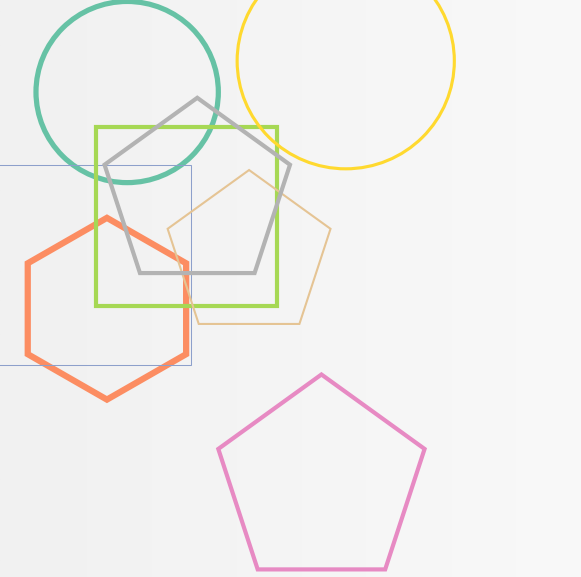[{"shape": "circle", "thickness": 2.5, "radius": 0.78, "center": [0.219, 0.84]}, {"shape": "hexagon", "thickness": 3, "radius": 0.79, "center": [0.184, 0.465]}, {"shape": "square", "thickness": 0.5, "radius": 0.87, "center": [0.156, 0.54]}, {"shape": "pentagon", "thickness": 2, "radius": 0.93, "center": [0.553, 0.164]}, {"shape": "square", "thickness": 2, "radius": 0.78, "center": [0.321, 0.624]}, {"shape": "circle", "thickness": 1.5, "radius": 0.93, "center": [0.595, 0.894]}, {"shape": "pentagon", "thickness": 1, "radius": 0.74, "center": [0.429, 0.557]}, {"shape": "pentagon", "thickness": 2, "radius": 0.84, "center": [0.339, 0.662]}]